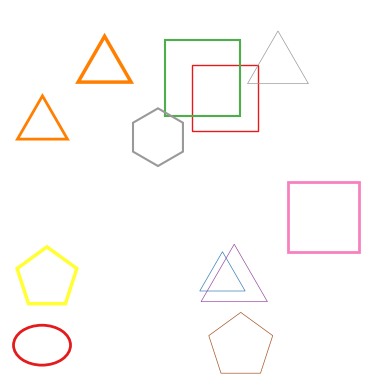[{"shape": "square", "thickness": 1, "radius": 0.43, "center": [0.584, 0.745]}, {"shape": "oval", "thickness": 2, "radius": 0.37, "center": [0.109, 0.103]}, {"shape": "triangle", "thickness": 0.5, "radius": 0.34, "center": [0.578, 0.278]}, {"shape": "square", "thickness": 1.5, "radius": 0.49, "center": [0.526, 0.798]}, {"shape": "triangle", "thickness": 0.5, "radius": 0.5, "center": [0.608, 0.266]}, {"shape": "triangle", "thickness": 2, "radius": 0.37, "center": [0.11, 0.676]}, {"shape": "triangle", "thickness": 2.5, "radius": 0.4, "center": [0.272, 0.826]}, {"shape": "pentagon", "thickness": 2.5, "radius": 0.41, "center": [0.122, 0.277]}, {"shape": "pentagon", "thickness": 0.5, "radius": 0.44, "center": [0.625, 0.101]}, {"shape": "square", "thickness": 2, "radius": 0.46, "center": [0.84, 0.436]}, {"shape": "triangle", "thickness": 0.5, "radius": 0.46, "center": [0.722, 0.828]}, {"shape": "hexagon", "thickness": 1.5, "radius": 0.37, "center": [0.41, 0.644]}]